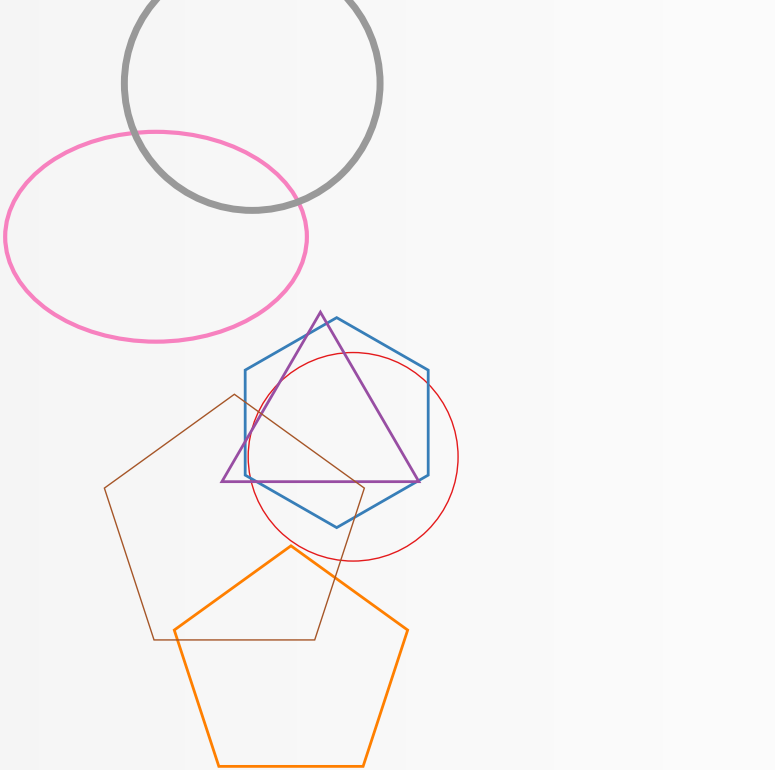[{"shape": "circle", "thickness": 0.5, "radius": 0.68, "center": [0.456, 0.407]}, {"shape": "hexagon", "thickness": 1, "radius": 0.68, "center": [0.434, 0.451]}, {"shape": "triangle", "thickness": 1, "radius": 0.73, "center": [0.413, 0.448]}, {"shape": "pentagon", "thickness": 1, "radius": 0.79, "center": [0.375, 0.133]}, {"shape": "pentagon", "thickness": 0.5, "radius": 0.88, "center": [0.302, 0.312]}, {"shape": "oval", "thickness": 1.5, "radius": 0.97, "center": [0.201, 0.693]}, {"shape": "circle", "thickness": 2.5, "radius": 0.82, "center": [0.325, 0.892]}]